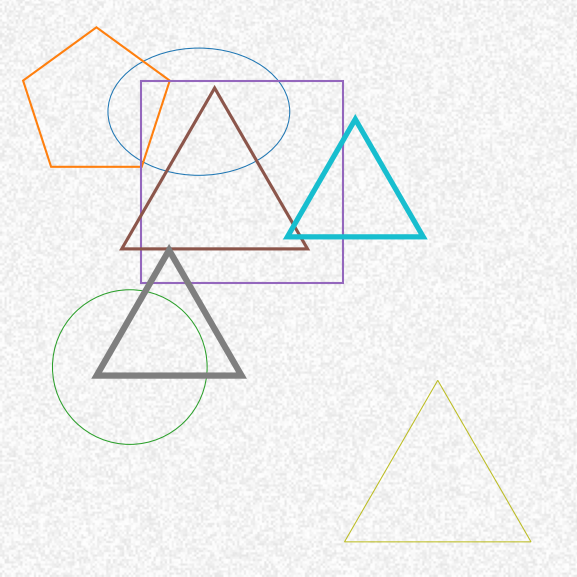[{"shape": "oval", "thickness": 0.5, "radius": 0.79, "center": [0.344, 0.806]}, {"shape": "pentagon", "thickness": 1, "radius": 0.67, "center": [0.167, 0.818]}, {"shape": "circle", "thickness": 0.5, "radius": 0.67, "center": [0.225, 0.364]}, {"shape": "square", "thickness": 1, "radius": 0.88, "center": [0.419, 0.684]}, {"shape": "triangle", "thickness": 1.5, "radius": 0.93, "center": [0.372, 0.661]}, {"shape": "triangle", "thickness": 3, "radius": 0.72, "center": [0.293, 0.421]}, {"shape": "triangle", "thickness": 0.5, "radius": 0.93, "center": [0.758, 0.154]}, {"shape": "triangle", "thickness": 2.5, "radius": 0.68, "center": [0.615, 0.657]}]